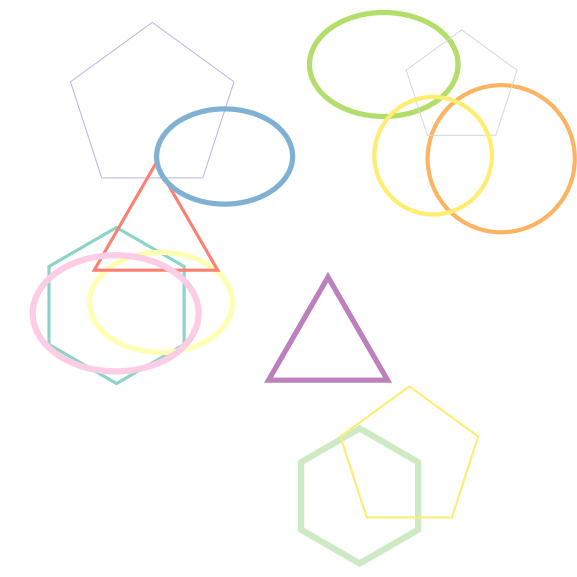[{"shape": "hexagon", "thickness": 1.5, "radius": 0.68, "center": [0.202, 0.47]}, {"shape": "oval", "thickness": 2.5, "radius": 0.62, "center": [0.279, 0.475]}, {"shape": "pentagon", "thickness": 0.5, "radius": 0.74, "center": [0.264, 0.811]}, {"shape": "triangle", "thickness": 1.5, "radius": 0.62, "center": [0.27, 0.593]}, {"shape": "oval", "thickness": 2.5, "radius": 0.59, "center": [0.389, 0.728]}, {"shape": "circle", "thickness": 2, "radius": 0.64, "center": [0.868, 0.724]}, {"shape": "oval", "thickness": 2.5, "radius": 0.64, "center": [0.665, 0.887]}, {"shape": "oval", "thickness": 3, "radius": 0.72, "center": [0.2, 0.457]}, {"shape": "pentagon", "thickness": 0.5, "radius": 0.5, "center": [0.799, 0.846]}, {"shape": "triangle", "thickness": 2.5, "radius": 0.59, "center": [0.568, 0.4]}, {"shape": "hexagon", "thickness": 3, "radius": 0.58, "center": [0.623, 0.14]}, {"shape": "pentagon", "thickness": 1, "radius": 0.63, "center": [0.709, 0.205]}, {"shape": "circle", "thickness": 2, "radius": 0.51, "center": [0.75, 0.73]}]